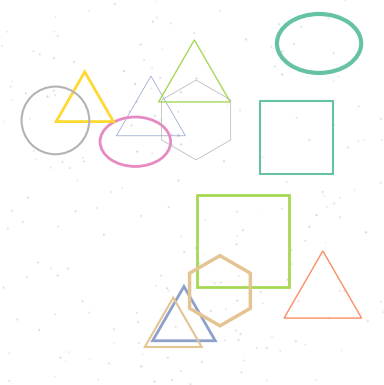[{"shape": "square", "thickness": 1.5, "radius": 0.48, "center": [0.769, 0.643]}, {"shape": "oval", "thickness": 3, "radius": 0.55, "center": [0.829, 0.887]}, {"shape": "triangle", "thickness": 1, "radius": 0.58, "center": [0.839, 0.232]}, {"shape": "triangle", "thickness": 2, "radius": 0.47, "center": [0.478, 0.162]}, {"shape": "triangle", "thickness": 0.5, "radius": 0.52, "center": [0.392, 0.699]}, {"shape": "oval", "thickness": 2, "radius": 0.46, "center": [0.352, 0.632]}, {"shape": "triangle", "thickness": 1, "radius": 0.54, "center": [0.505, 0.789]}, {"shape": "square", "thickness": 2, "radius": 0.6, "center": [0.632, 0.375]}, {"shape": "triangle", "thickness": 2, "radius": 0.43, "center": [0.22, 0.727]}, {"shape": "triangle", "thickness": 1.5, "radius": 0.43, "center": [0.45, 0.141]}, {"shape": "hexagon", "thickness": 2.5, "radius": 0.46, "center": [0.571, 0.245]}, {"shape": "hexagon", "thickness": 0.5, "radius": 0.52, "center": [0.509, 0.688]}, {"shape": "circle", "thickness": 1.5, "radius": 0.44, "center": [0.144, 0.687]}]